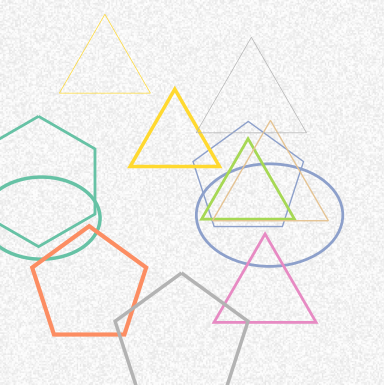[{"shape": "oval", "thickness": 2.5, "radius": 0.76, "center": [0.108, 0.433]}, {"shape": "hexagon", "thickness": 2, "radius": 0.85, "center": [0.1, 0.529]}, {"shape": "pentagon", "thickness": 3, "radius": 0.78, "center": [0.232, 0.257]}, {"shape": "pentagon", "thickness": 1, "radius": 0.75, "center": [0.645, 0.534]}, {"shape": "oval", "thickness": 2, "radius": 0.95, "center": [0.7, 0.441]}, {"shape": "triangle", "thickness": 2, "radius": 0.77, "center": [0.688, 0.239]}, {"shape": "triangle", "thickness": 2, "radius": 0.7, "center": [0.644, 0.5]}, {"shape": "triangle", "thickness": 0.5, "radius": 0.68, "center": [0.272, 0.826]}, {"shape": "triangle", "thickness": 2.5, "radius": 0.67, "center": [0.454, 0.634]}, {"shape": "triangle", "thickness": 1, "radius": 0.87, "center": [0.702, 0.514]}, {"shape": "pentagon", "thickness": 2.5, "radius": 0.91, "center": [0.472, 0.109]}, {"shape": "triangle", "thickness": 0.5, "radius": 0.83, "center": [0.653, 0.738]}]